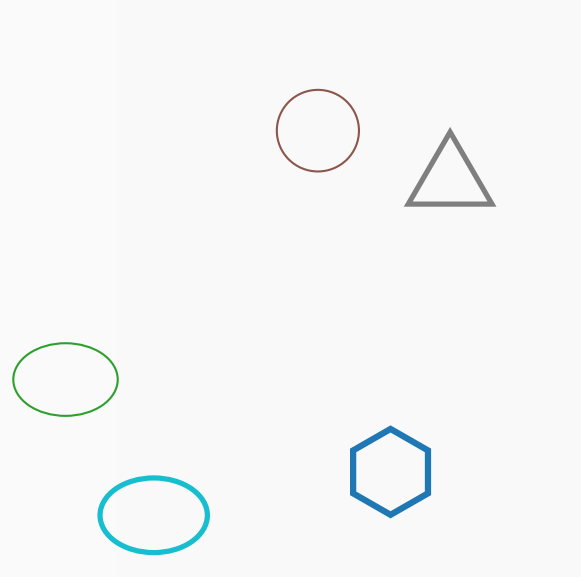[{"shape": "hexagon", "thickness": 3, "radius": 0.37, "center": [0.672, 0.182]}, {"shape": "oval", "thickness": 1, "radius": 0.45, "center": [0.113, 0.342]}, {"shape": "circle", "thickness": 1, "radius": 0.35, "center": [0.547, 0.773]}, {"shape": "triangle", "thickness": 2.5, "radius": 0.42, "center": [0.774, 0.687]}, {"shape": "oval", "thickness": 2.5, "radius": 0.46, "center": [0.264, 0.107]}]